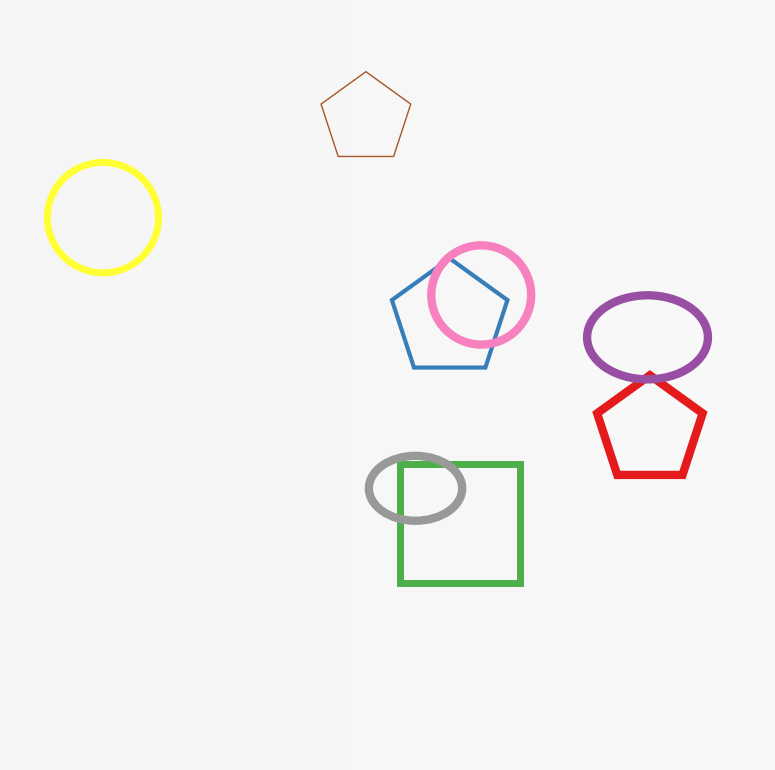[{"shape": "pentagon", "thickness": 3, "radius": 0.36, "center": [0.839, 0.441]}, {"shape": "pentagon", "thickness": 1.5, "radius": 0.39, "center": [0.58, 0.586]}, {"shape": "square", "thickness": 2.5, "radius": 0.39, "center": [0.594, 0.32]}, {"shape": "oval", "thickness": 3, "radius": 0.39, "center": [0.836, 0.562]}, {"shape": "circle", "thickness": 2.5, "radius": 0.36, "center": [0.133, 0.717]}, {"shape": "pentagon", "thickness": 0.5, "radius": 0.3, "center": [0.472, 0.846]}, {"shape": "circle", "thickness": 3, "radius": 0.32, "center": [0.621, 0.617]}, {"shape": "oval", "thickness": 3, "radius": 0.3, "center": [0.536, 0.366]}]